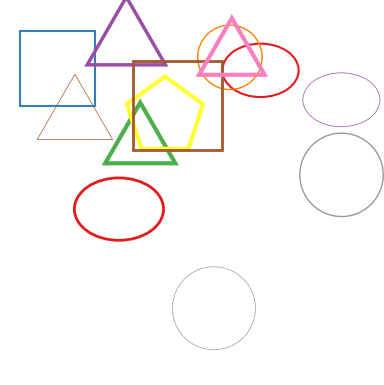[{"shape": "oval", "thickness": 1.5, "radius": 0.5, "center": [0.677, 0.817]}, {"shape": "oval", "thickness": 2, "radius": 0.58, "center": [0.309, 0.457]}, {"shape": "square", "thickness": 1.5, "radius": 0.49, "center": [0.15, 0.822]}, {"shape": "triangle", "thickness": 3, "radius": 0.53, "center": [0.364, 0.629]}, {"shape": "triangle", "thickness": 2.5, "radius": 0.59, "center": [0.328, 0.89]}, {"shape": "oval", "thickness": 0.5, "radius": 0.5, "center": [0.887, 0.741]}, {"shape": "circle", "thickness": 1, "radius": 0.42, "center": [0.597, 0.851]}, {"shape": "pentagon", "thickness": 3, "radius": 0.52, "center": [0.428, 0.697]}, {"shape": "square", "thickness": 2, "radius": 0.58, "center": [0.461, 0.726]}, {"shape": "triangle", "thickness": 0.5, "radius": 0.57, "center": [0.195, 0.694]}, {"shape": "triangle", "thickness": 3, "radius": 0.49, "center": [0.602, 0.855]}, {"shape": "circle", "thickness": 1, "radius": 0.54, "center": [0.887, 0.546]}, {"shape": "circle", "thickness": 0.5, "radius": 0.54, "center": [0.556, 0.199]}]